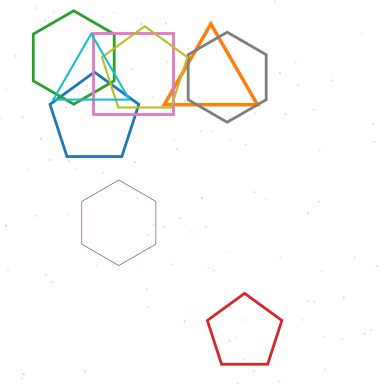[{"shape": "pentagon", "thickness": 2, "radius": 0.61, "center": [0.245, 0.691]}, {"shape": "triangle", "thickness": 2.5, "radius": 0.7, "center": [0.548, 0.798]}, {"shape": "hexagon", "thickness": 2, "radius": 0.61, "center": [0.192, 0.851]}, {"shape": "pentagon", "thickness": 2, "radius": 0.51, "center": [0.635, 0.136]}, {"shape": "hexagon", "thickness": 0.5, "radius": 0.56, "center": [0.309, 0.421]}, {"shape": "square", "thickness": 2, "radius": 0.52, "center": [0.345, 0.809]}, {"shape": "hexagon", "thickness": 2, "radius": 0.58, "center": [0.59, 0.799]}, {"shape": "pentagon", "thickness": 1.5, "radius": 0.58, "center": [0.376, 0.815]}, {"shape": "triangle", "thickness": 1.5, "radius": 0.57, "center": [0.237, 0.798]}]